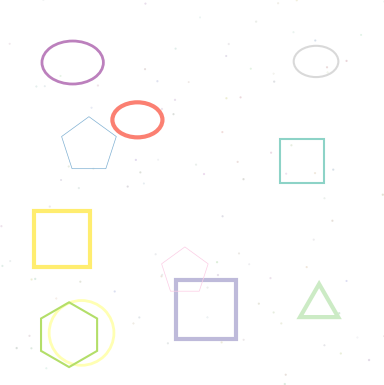[{"shape": "square", "thickness": 1.5, "radius": 0.29, "center": [0.785, 0.581]}, {"shape": "circle", "thickness": 2, "radius": 0.42, "center": [0.212, 0.135]}, {"shape": "square", "thickness": 3, "radius": 0.39, "center": [0.535, 0.196]}, {"shape": "oval", "thickness": 3, "radius": 0.33, "center": [0.357, 0.689]}, {"shape": "pentagon", "thickness": 0.5, "radius": 0.37, "center": [0.231, 0.622]}, {"shape": "hexagon", "thickness": 1.5, "radius": 0.42, "center": [0.179, 0.131]}, {"shape": "pentagon", "thickness": 0.5, "radius": 0.32, "center": [0.48, 0.295]}, {"shape": "oval", "thickness": 1.5, "radius": 0.29, "center": [0.821, 0.84]}, {"shape": "oval", "thickness": 2, "radius": 0.4, "center": [0.189, 0.838]}, {"shape": "triangle", "thickness": 3, "radius": 0.29, "center": [0.829, 0.205]}, {"shape": "square", "thickness": 3, "radius": 0.36, "center": [0.161, 0.38]}]